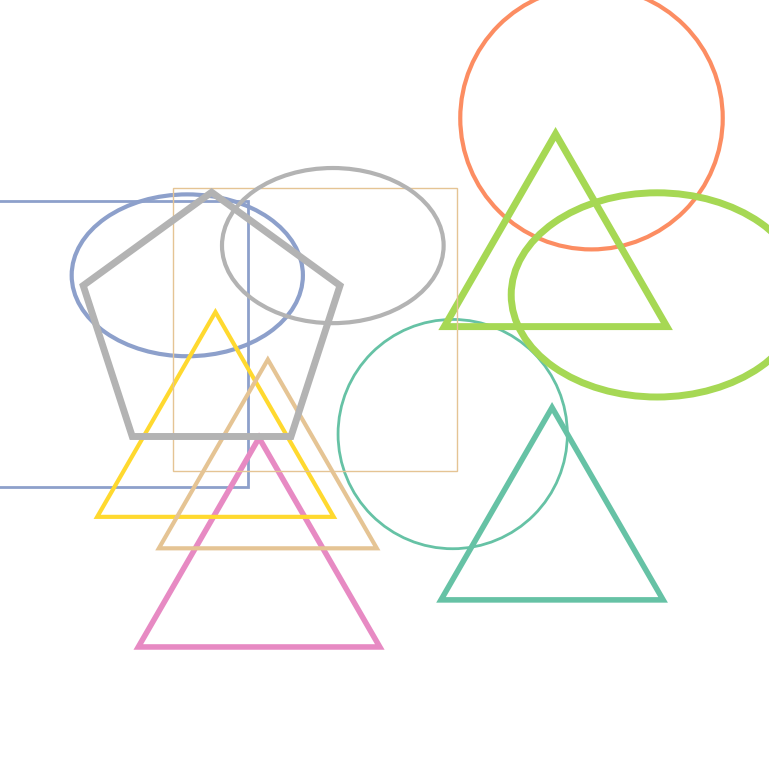[{"shape": "circle", "thickness": 1, "radius": 0.74, "center": [0.588, 0.436]}, {"shape": "triangle", "thickness": 2, "radius": 0.83, "center": [0.717, 0.304]}, {"shape": "circle", "thickness": 1.5, "radius": 0.85, "center": [0.768, 0.847]}, {"shape": "square", "thickness": 1, "radius": 0.93, "center": [0.136, 0.553]}, {"shape": "oval", "thickness": 1.5, "radius": 0.75, "center": [0.243, 0.642]}, {"shape": "triangle", "thickness": 2, "radius": 0.91, "center": [0.336, 0.25]}, {"shape": "oval", "thickness": 2.5, "radius": 0.95, "center": [0.853, 0.617]}, {"shape": "triangle", "thickness": 2.5, "radius": 0.83, "center": [0.722, 0.659]}, {"shape": "triangle", "thickness": 1.5, "radius": 0.89, "center": [0.28, 0.417]}, {"shape": "triangle", "thickness": 1.5, "radius": 0.82, "center": [0.348, 0.37]}, {"shape": "square", "thickness": 0.5, "radius": 0.92, "center": [0.409, 0.572]}, {"shape": "pentagon", "thickness": 2.5, "radius": 0.88, "center": [0.275, 0.575]}, {"shape": "oval", "thickness": 1.5, "radius": 0.72, "center": [0.432, 0.681]}]